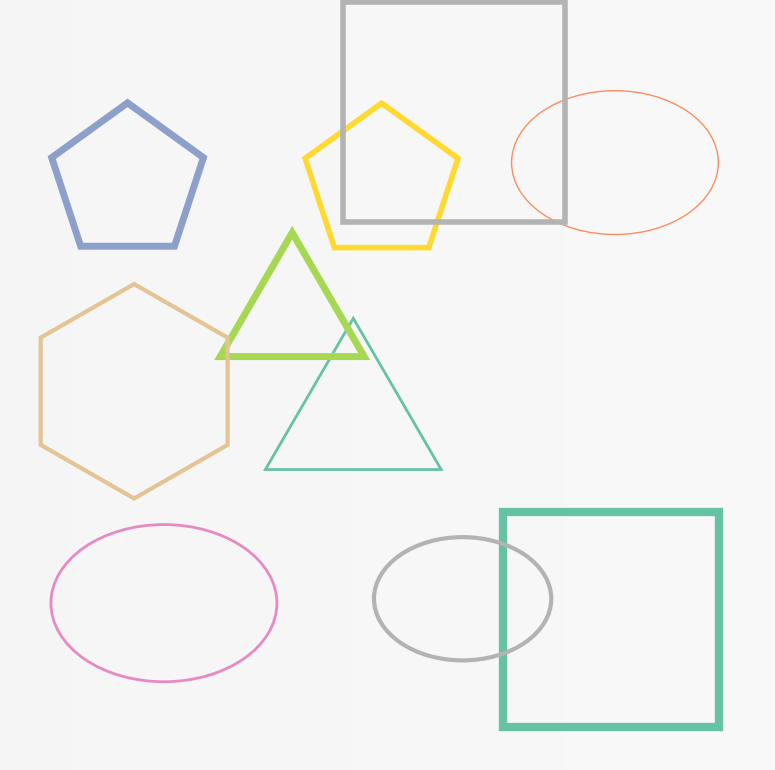[{"shape": "triangle", "thickness": 1, "radius": 0.65, "center": [0.456, 0.456]}, {"shape": "square", "thickness": 3, "radius": 0.7, "center": [0.789, 0.195]}, {"shape": "oval", "thickness": 0.5, "radius": 0.67, "center": [0.793, 0.789]}, {"shape": "pentagon", "thickness": 2.5, "radius": 0.51, "center": [0.165, 0.763]}, {"shape": "oval", "thickness": 1, "radius": 0.73, "center": [0.212, 0.217]}, {"shape": "triangle", "thickness": 2.5, "radius": 0.54, "center": [0.377, 0.591]}, {"shape": "pentagon", "thickness": 2, "radius": 0.52, "center": [0.492, 0.762]}, {"shape": "hexagon", "thickness": 1.5, "radius": 0.7, "center": [0.173, 0.492]}, {"shape": "oval", "thickness": 1.5, "radius": 0.57, "center": [0.597, 0.222]}, {"shape": "square", "thickness": 2, "radius": 0.72, "center": [0.586, 0.855]}]